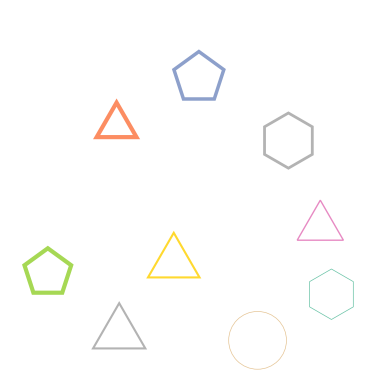[{"shape": "hexagon", "thickness": 0.5, "radius": 0.33, "center": [0.861, 0.236]}, {"shape": "triangle", "thickness": 3, "radius": 0.3, "center": [0.303, 0.674]}, {"shape": "pentagon", "thickness": 2.5, "radius": 0.34, "center": [0.517, 0.798]}, {"shape": "triangle", "thickness": 1, "radius": 0.35, "center": [0.832, 0.411]}, {"shape": "pentagon", "thickness": 3, "radius": 0.32, "center": [0.124, 0.291]}, {"shape": "triangle", "thickness": 1.5, "radius": 0.39, "center": [0.451, 0.318]}, {"shape": "circle", "thickness": 0.5, "radius": 0.38, "center": [0.669, 0.116]}, {"shape": "hexagon", "thickness": 2, "radius": 0.36, "center": [0.749, 0.635]}, {"shape": "triangle", "thickness": 1.5, "radius": 0.39, "center": [0.31, 0.134]}]